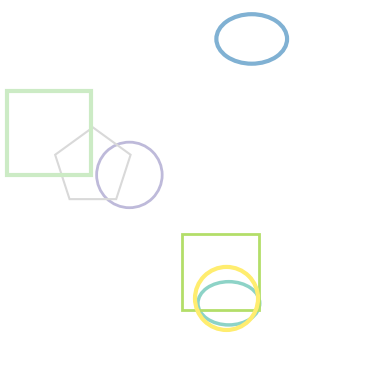[{"shape": "oval", "thickness": 2.5, "radius": 0.4, "center": [0.594, 0.212]}, {"shape": "circle", "thickness": 2, "radius": 0.43, "center": [0.336, 0.546]}, {"shape": "oval", "thickness": 3, "radius": 0.46, "center": [0.654, 0.899]}, {"shape": "square", "thickness": 2, "radius": 0.5, "center": [0.573, 0.294]}, {"shape": "pentagon", "thickness": 1.5, "radius": 0.52, "center": [0.241, 0.566]}, {"shape": "square", "thickness": 3, "radius": 0.54, "center": [0.128, 0.654]}, {"shape": "circle", "thickness": 3, "radius": 0.41, "center": [0.588, 0.225]}]